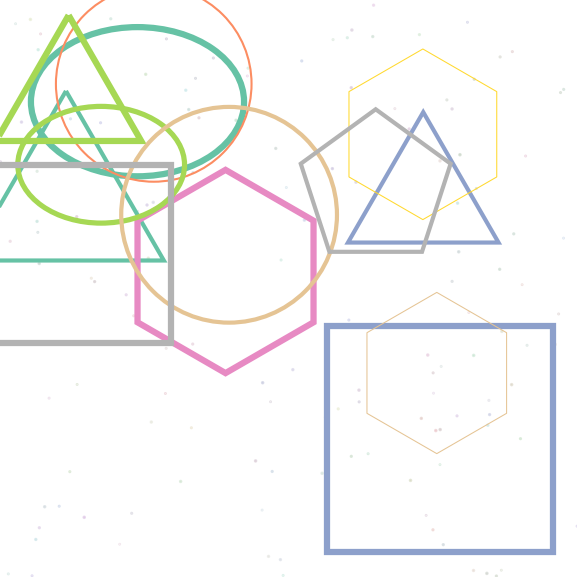[{"shape": "oval", "thickness": 3, "radius": 0.92, "center": [0.238, 0.823]}, {"shape": "triangle", "thickness": 2, "radius": 0.98, "center": [0.114, 0.646]}, {"shape": "circle", "thickness": 1, "radius": 0.85, "center": [0.266, 0.854]}, {"shape": "square", "thickness": 3, "radius": 0.98, "center": [0.761, 0.239]}, {"shape": "triangle", "thickness": 2, "radius": 0.75, "center": [0.733, 0.654]}, {"shape": "hexagon", "thickness": 3, "radius": 0.88, "center": [0.391, 0.529]}, {"shape": "triangle", "thickness": 3, "radius": 0.73, "center": [0.119, 0.828]}, {"shape": "oval", "thickness": 2.5, "radius": 0.72, "center": [0.175, 0.714]}, {"shape": "hexagon", "thickness": 0.5, "radius": 0.74, "center": [0.732, 0.767]}, {"shape": "hexagon", "thickness": 0.5, "radius": 0.7, "center": [0.756, 0.353]}, {"shape": "circle", "thickness": 2, "radius": 0.93, "center": [0.397, 0.627]}, {"shape": "square", "thickness": 3, "radius": 0.77, "center": [0.142, 0.559]}, {"shape": "pentagon", "thickness": 2, "radius": 0.68, "center": [0.651, 0.673]}]